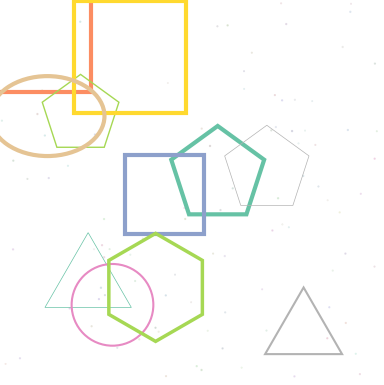[{"shape": "triangle", "thickness": 0.5, "radius": 0.65, "center": [0.229, 0.266]}, {"shape": "pentagon", "thickness": 3, "radius": 0.63, "center": [0.565, 0.546]}, {"shape": "square", "thickness": 3, "radius": 0.65, "center": [0.105, 0.892]}, {"shape": "square", "thickness": 3, "radius": 0.51, "center": [0.427, 0.495]}, {"shape": "circle", "thickness": 1.5, "radius": 0.53, "center": [0.292, 0.208]}, {"shape": "pentagon", "thickness": 1, "radius": 0.52, "center": [0.209, 0.702]}, {"shape": "hexagon", "thickness": 2.5, "radius": 0.7, "center": [0.404, 0.254]}, {"shape": "square", "thickness": 3, "radius": 0.73, "center": [0.338, 0.851]}, {"shape": "oval", "thickness": 3, "radius": 0.74, "center": [0.123, 0.698]}, {"shape": "pentagon", "thickness": 0.5, "radius": 0.58, "center": [0.693, 0.559]}, {"shape": "triangle", "thickness": 1.5, "radius": 0.58, "center": [0.789, 0.138]}]